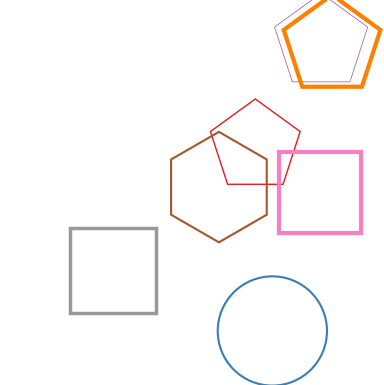[{"shape": "pentagon", "thickness": 1, "radius": 0.61, "center": [0.663, 0.62]}, {"shape": "circle", "thickness": 1.5, "radius": 0.71, "center": [0.707, 0.14]}, {"shape": "pentagon", "thickness": 0.5, "radius": 0.64, "center": [0.834, 0.89]}, {"shape": "pentagon", "thickness": 3, "radius": 0.66, "center": [0.863, 0.882]}, {"shape": "hexagon", "thickness": 1.5, "radius": 0.72, "center": [0.569, 0.514]}, {"shape": "square", "thickness": 3, "radius": 0.53, "center": [0.832, 0.5]}, {"shape": "square", "thickness": 2.5, "radius": 0.56, "center": [0.294, 0.298]}]